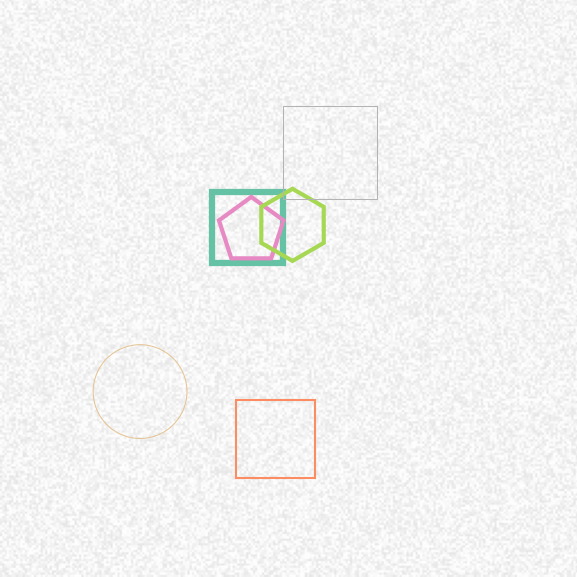[{"shape": "square", "thickness": 3, "radius": 0.31, "center": [0.428, 0.605]}, {"shape": "square", "thickness": 1, "radius": 0.34, "center": [0.477, 0.239]}, {"shape": "pentagon", "thickness": 2, "radius": 0.29, "center": [0.435, 0.599]}, {"shape": "hexagon", "thickness": 2, "radius": 0.31, "center": [0.507, 0.61]}, {"shape": "circle", "thickness": 0.5, "radius": 0.41, "center": [0.243, 0.321]}, {"shape": "square", "thickness": 0.5, "radius": 0.4, "center": [0.571, 0.735]}]